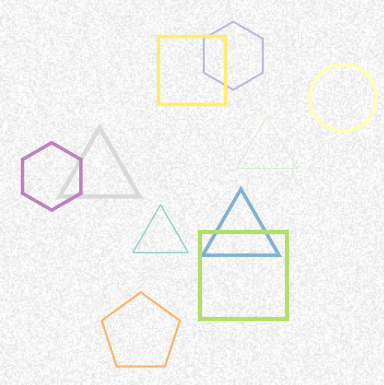[{"shape": "triangle", "thickness": 1, "radius": 0.41, "center": [0.417, 0.385]}, {"shape": "circle", "thickness": 2.5, "radius": 0.43, "center": [0.891, 0.746]}, {"shape": "hexagon", "thickness": 1.5, "radius": 0.44, "center": [0.606, 0.855]}, {"shape": "triangle", "thickness": 2.5, "radius": 0.57, "center": [0.626, 0.394]}, {"shape": "pentagon", "thickness": 1.5, "radius": 0.53, "center": [0.366, 0.134]}, {"shape": "square", "thickness": 3, "radius": 0.57, "center": [0.632, 0.284]}, {"shape": "triangle", "thickness": 3, "radius": 0.6, "center": [0.259, 0.55]}, {"shape": "hexagon", "thickness": 2.5, "radius": 0.44, "center": [0.134, 0.542]}, {"shape": "triangle", "thickness": 0.5, "radius": 0.45, "center": [0.693, 0.608]}, {"shape": "square", "thickness": 2.5, "radius": 0.44, "center": [0.497, 0.818]}]